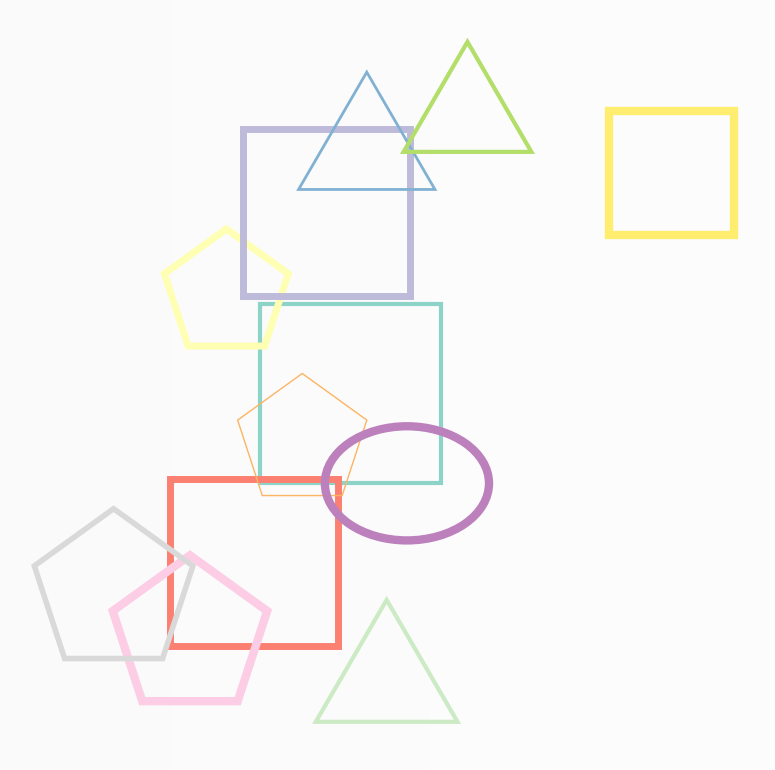[{"shape": "square", "thickness": 1.5, "radius": 0.58, "center": [0.452, 0.489]}, {"shape": "pentagon", "thickness": 2.5, "radius": 0.42, "center": [0.292, 0.619]}, {"shape": "square", "thickness": 2.5, "radius": 0.54, "center": [0.421, 0.724]}, {"shape": "square", "thickness": 2.5, "radius": 0.54, "center": [0.328, 0.27]}, {"shape": "triangle", "thickness": 1, "radius": 0.51, "center": [0.473, 0.805]}, {"shape": "pentagon", "thickness": 0.5, "radius": 0.44, "center": [0.39, 0.427]}, {"shape": "triangle", "thickness": 1.5, "radius": 0.48, "center": [0.603, 0.85]}, {"shape": "pentagon", "thickness": 3, "radius": 0.52, "center": [0.245, 0.174]}, {"shape": "pentagon", "thickness": 2, "radius": 0.54, "center": [0.147, 0.232]}, {"shape": "oval", "thickness": 3, "radius": 0.53, "center": [0.525, 0.372]}, {"shape": "triangle", "thickness": 1.5, "radius": 0.53, "center": [0.499, 0.115]}, {"shape": "square", "thickness": 3, "radius": 0.4, "center": [0.867, 0.775]}]